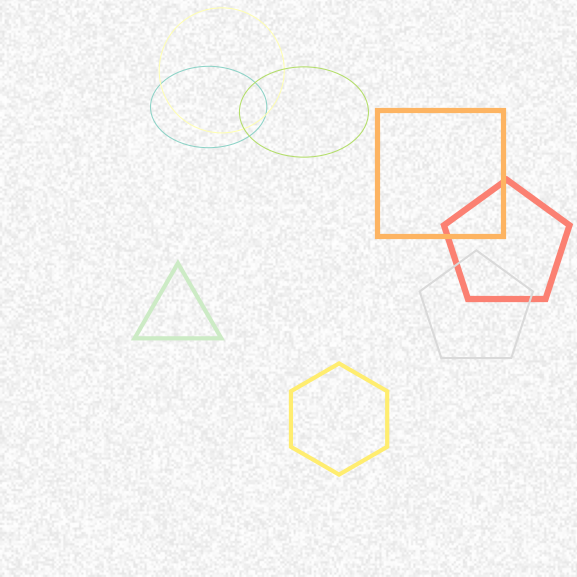[{"shape": "oval", "thickness": 0.5, "radius": 0.5, "center": [0.361, 0.814]}, {"shape": "circle", "thickness": 0.5, "radius": 0.54, "center": [0.384, 0.877]}, {"shape": "pentagon", "thickness": 3, "radius": 0.57, "center": [0.877, 0.574]}, {"shape": "square", "thickness": 2.5, "radius": 0.54, "center": [0.762, 0.7]}, {"shape": "oval", "thickness": 0.5, "radius": 0.56, "center": [0.526, 0.805]}, {"shape": "pentagon", "thickness": 1, "radius": 0.52, "center": [0.825, 0.463]}, {"shape": "triangle", "thickness": 2, "radius": 0.43, "center": [0.308, 0.457]}, {"shape": "hexagon", "thickness": 2, "radius": 0.48, "center": [0.587, 0.274]}]